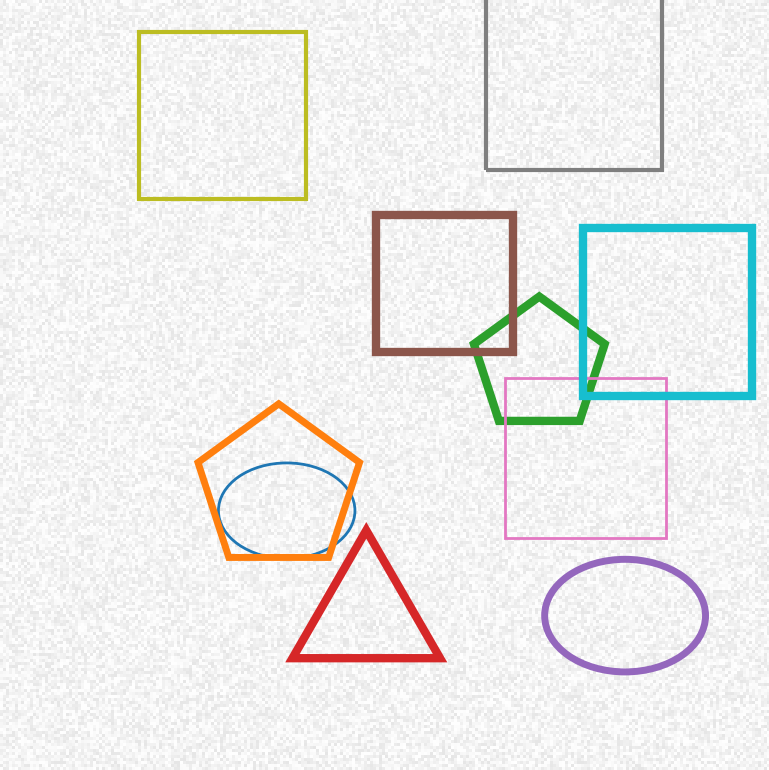[{"shape": "oval", "thickness": 1, "radius": 0.44, "center": [0.372, 0.337]}, {"shape": "pentagon", "thickness": 2.5, "radius": 0.55, "center": [0.362, 0.365]}, {"shape": "pentagon", "thickness": 3, "radius": 0.45, "center": [0.7, 0.526]}, {"shape": "triangle", "thickness": 3, "radius": 0.55, "center": [0.476, 0.201]}, {"shape": "oval", "thickness": 2.5, "radius": 0.52, "center": [0.812, 0.2]}, {"shape": "square", "thickness": 3, "radius": 0.45, "center": [0.578, 0.631]}, {"shape": "square", "thickness": 1, "radius": 0.52, "center": [0.76, 0.406]}, {"shape": "square", "thickness": 1.5, "radius": 0.57, "center": [0.746, 0.894]}, {"shape": "square", "thickness": 1.5, "radius": 0.54, "center": [0.289, 0.85]}, {"shape": "square", "thickness": 3, "radius": 0.55, "center": [0.867, 0.595]}]